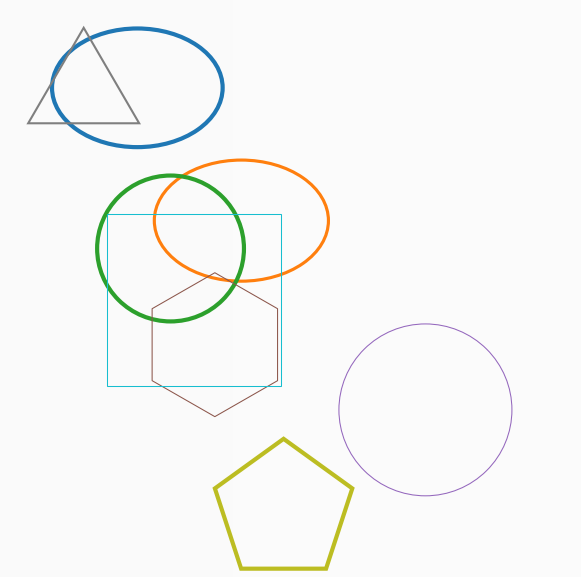[{"shape": "oval", "thickness": 2, "radius": 0.73, "center": [0.236, 0.847]}, {"shape": "oval", "thickness": 1.5, "radius": 0.75, "center": [0.415, 0.617]}, {"shape": "circle", "thickness": 2, "radius": 0.63, "center": [0.293, 0.569]}, {"shape": "circle", "thickness": 0.5, "radius": 0.74, "center": [0.732, 0.289]}, {"shape": "hexagon", "thickness": 0.5, "radius": 0.62, "center": [0.37, 0.402]}, {"shape": "triangle", "thickness": 1, "radius": 0.55, "center": [0.144, 0.841]}, {"shape": "pentagon", "thickness": 2, "radius": 0.62, "center": [0.488, 0.115]}, {"shape": "square", "thickness": 0.5, "radius": 0.75, "center": [0.334, 0.479]}]